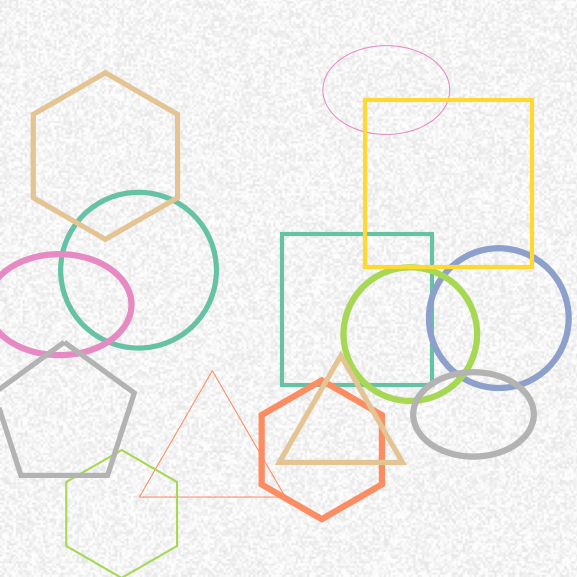[{"shape": "circle", "thickness": 2.5, "radius": 0.67, "center": [0.24, 0.531]}, {"shape": "square", "thickness": 2, "radius": 0.65, "center": [0.618, 0.463]}, {"shape": "triangle", "thickness": 0.5, "radius": 0.73, "center": [0.368, 0.211]}, {"shape": "hexagon", "thickness": 3, "radius": 0.6, "center": [0.557, 0.22]}, {"shape": "circle", "thickness": 3, "radius": 0.61, "center": [0.864, 0.448]}, {"shape": "oval", "thickness": 0.5, "radius": 0.55, "center": [0.669, 0.843]}, {"shape": "oval", "thickness": 3, "radius": 0.62, "center": [0.103, 0.472]}, {"shape": "hexagon", "thickness": 1, "radius": 0.55, "center": [0.211, 0.109]}, {"shape": "circle", "thickness": 3, "radius": 0.58, "center": [0.71, 0.421]}, {"shape": "square", "thickness": 2, "radius": 0.72, "center": [0.777, 0.681]}, {"shape": "hexagon", "thickness": 2.5, "radius": 0.72, "center": [0.183, 0.729]}, {"shape": "triangle", "thickness": 2.5, "radius": 0.62, "center": [0.59, 0.26]}, {"shape": "pentagon", "thickness": 2.5, "radius": 0.64, "center": [0.111, 0.279]}, {"shape": "oval", "thickness": 3, "radius": 0.52, "center": [0.82, 0.282]}]